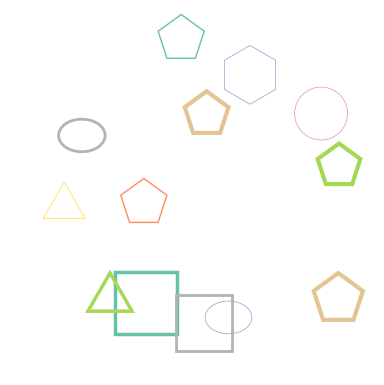[{"shape": "square", "thickness": 2.5, "radius": 0.4, "center": [0.379, 0.212]}, {"shape": "pentagon", "thickness": 1, "radius": 0.31, "center": [0.471, 0.899]}, {"shape": "pentagon", "thickness": 1, "radius": 0.32, "center": [0.374, 0.473]}, {"shape": "hexagon", "thickness": 0.5, "radius": 0.38, "center": [0.649, 0.806]}, {"shape": "oval", "thickness": 0.5, "radius": 0.3, "center": [0.593, 0.175]}, {"shape": "circle", "thickness": 0.5, "radius": 0.34, "center": [0.834, 0.705]}, {"shape": "triangle", "thickness": 2.5, "radius": 0.33, "center": [0.286, 0.225]}, {"shape": "pentagon", "thickness": 3, "radius": 0.29, "center": [0.881, 0.569]}, {"shape": "triangle", "thickness": 0.5, "radius": 0.32, "center": [0.167, 0.464]}, {"shape": "pentagon", "thickness": 3, "radius": 0.34, "center": [0.879, 0.224]}, {"shape": "pentagon", "thickness": 3, "radius": 0.3, "center": [0.537, 0.703]}, {"shape": "oval", "thickness": 2, "radius": 0.3, "center": [0.213, 0.648]}, {"shape": "square", "thickness": 2, "radius": 0.36, "center": [0.531, 0.161]}]